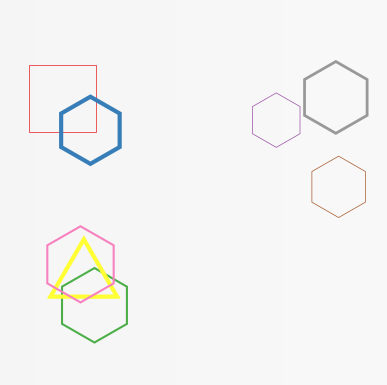[{"shape": "square", "thickness": 0.5, "radius": 0.43, "center": [0.162, 0.744]}, {"shape": "hexagon", "thickness": 3, "radius": 0.44, "center": [0.233, 0.662]}, {"shape": "hexagon", "thickness": 1.5, "radius": 0.48, "center": [0.244, 0.207]}, {"shape": "hexagon", "thickness": 0.5, "radius": 0.35, "center": [0.713, 0.688]}, {"shape": "triangle", "thickness": 3, "radius": 0.5, "center": [0.216, 0.279]}, {"shape": "hexagon", "thickness": 0.5, "radius": 0.4, "center": [0.874, 0.515]}, {"shape": "hexagon", "thickness": 1.5, "radius": 0.49, "center": [0.208, 0.313]}, {"shape": "hexagon", "thickness": 2, "radius": 0.47, "center": [0.867, 0.747]}]